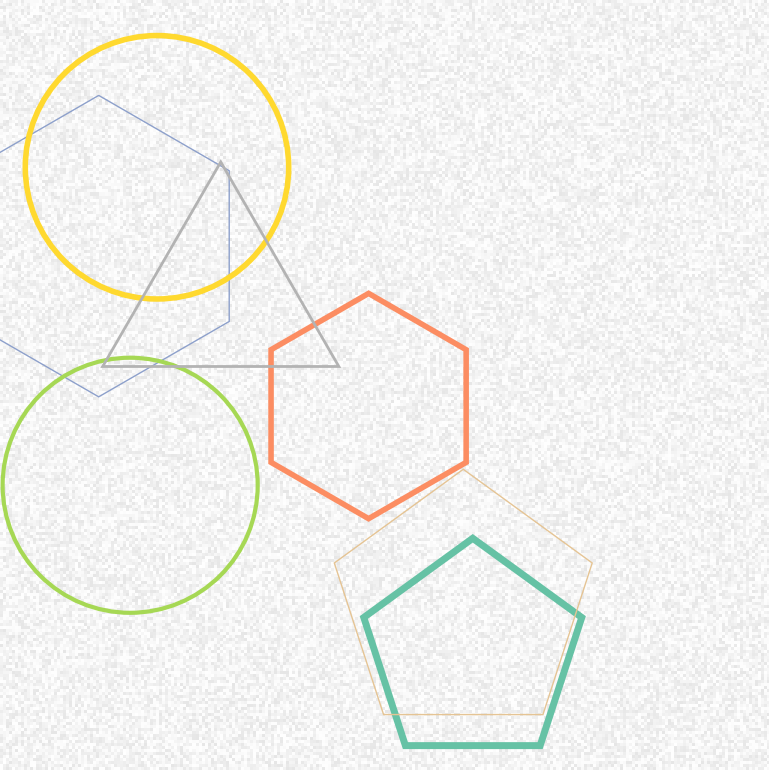[{"shape": "pentagon", "thickness": 2.5, "radius": 0.74, "center": [0.614, 0.152]}, {"shape": "hexagon", "thickness": 2, "radius": 0.73, "center": [0.479, 0.473]}, {"shape": "hexagon", "thickness": 0.5, "radius": 0.98, "center": [0.128, 0.68]}, {"shape": "circle", "thickness": 1.5, "radius": 0.83, "center": [0.169, 0.37]}, {"shape": "circle", "thickness": 2, "radius": 0.86, "center": [0.204, 0.783]}, {"shape": "pentagon", "thickness": 0.5, "radius": 0.88, "center": [0.602, 0.214]}, {"shape": "triangle", "thickness": 1, "radius": 0.89, "center": [0.287, 0.613]}]